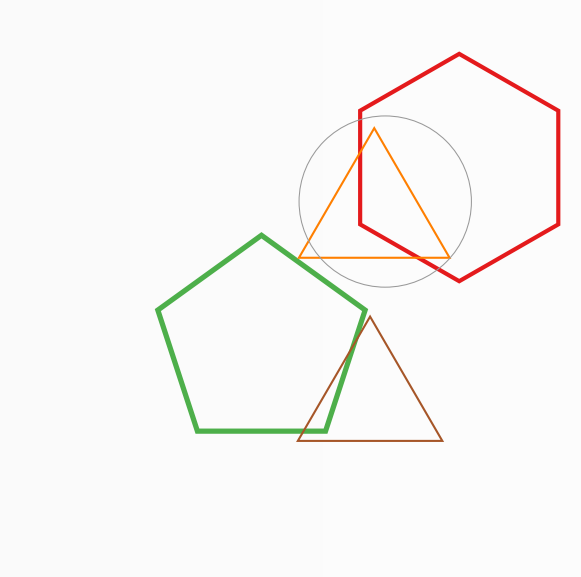[{"shape": "hexagon", "thickness": 2, "radius": 0.98, "center": [0.79, 0.709]}, {"shape": "pentagon", "thickness": 2.5, "radius": 0.94, "center": [0.45, 0.404]}, {"shape": "triangle", "thickness": 1, "radius": 0.75, "center": [0.644, 0.628]}, {"shape": "triangle", "thickness": 1, "radius": 0.72, "center": [0.637, 0.307]}, {"shape": "circle", "thickness": 0.5, "radius": 0.74, "center": [0.663, 0.65]}]